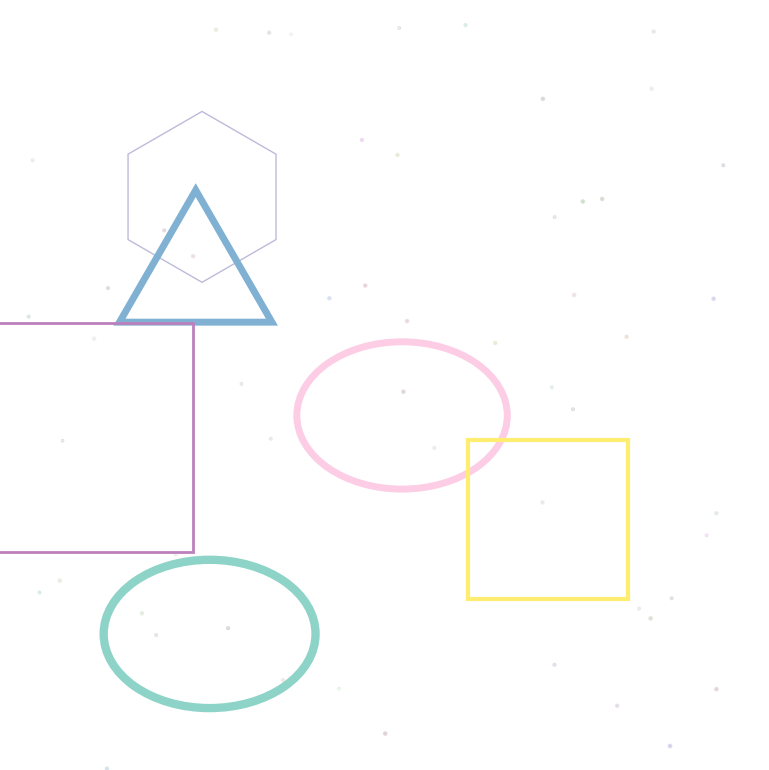[{"shape": "oval", "thickness": 3, "radius": 0.69, "center": [0.272, 0.177]}, {"shape": "hexagon", "thickness": 0.5, "radius": 0.55, "center": [0.262, 0.744]}, {"shape": "triangle", "thickness": 2.5, "radius": 0.57, "center": [0.254, 0.639]}, {"shape": "oval", "thickness": 2.5, "radius": 0.68, "center": [0.522, 0.46]}, {"shape": "square", "thickness": 1, "radius": 0.74, "center": [0.102, 0.432]}, {"shape": "square", "thickness": 1.5, "radius": 0.52, "center": [0.712, 0.325]}]